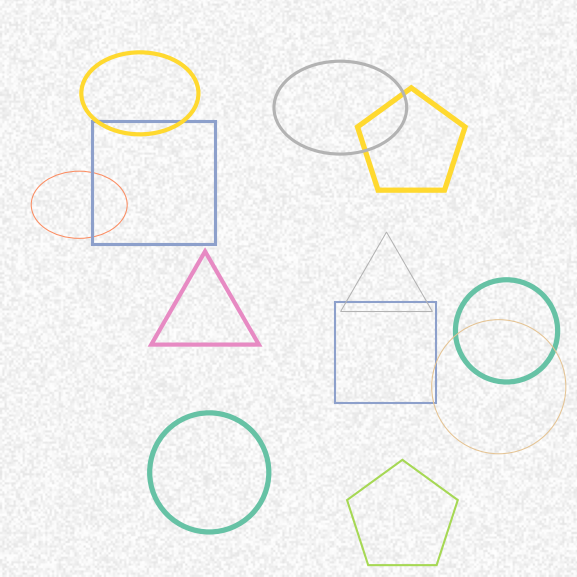[{"shape": "circle", "thickness": 2.5, "radius": 0.52, "center": [0.362, 0.181]}, {"shape": "circle", "thickness": 2.5, "radius": 0.44, "center": [0.877, 0.426]}, {"shape": "oval", "thickness": 0.5, "radius": 0.42, "center": [0.137, 0.645]}, {"shape": "square", "thickness": 1.5, "radius": 0.53, "center": [0.266, 0.682]}, {"shape": "square", "thickness": 1, "radius": 0.44, "center": [0.667, 0.389]}, {"shape": "triangle", "thickness": 2, "radius": 0.54, "center": [0.355, 0.456]}, {"shape": "pentagon", "thickness": 1, "radius": 0.5, "center": [0.697, 0.102]}, {"shape": "oval", "thickness": 2, "radius": 0.51, "center": [0.242, 0.838]}, {"shape": "pentagon", "thickness": 2.5, "radius": 0.49, "center": [0.712, 0.749]}, {"shape": "circle", "thickness": 0.5, "radius": 0.58, "center": [0.864, 0.329]}, {"shape": "triangle", "thickness": 0.5, "radius": 0.46, "center": [0.669, 0.506]}, {"shape": "oval", "thickness": 1.5, "radius": 0.57, "center": [0.589, 0.813]}]